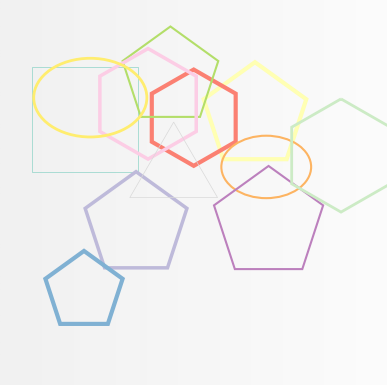[{"shape": "square", "thickness": 0.5, "radius": 0.68, "center": [0.219, 0.69]}, {"shape": "pentagon", "thickness": 3, "radius": 0.7, "center": [0.658, 0.699]}, {"shape": "pentagon", "thickness": 2.5, "radius": 0.69, "center": [0.351, 0.416]}, {"shape": "hexagon", "thickness": 3, "radius": 0.62, "center": [0.5, 0.694]}, {"shape": "pentagon", "thickness": 3, "radius": 0.52, "center": [0.217, 0.243]}, {"shape": "oval", "thickness": 1.5, "radius": 0.58, "center": [0.687, 0.566]}, {"shape": "pentagon", "thickness": 1.5, "radius": 0.65, "center": [0.44, 0.801]}, {"shape": "hexagon", "thickness": 2.5, "radius": 0.72, "center": [0.382, 0.73]}, {"shape": "triangle", "thickness": 0.5, "radius": 0.65, "center": [0.448, 0.552]}, {"shape": "pentagon", "thickness": 1.5, "radius": 0.74, "center": [0.693, 0.421]}, {"shape": "hexagon", "thickness": 2, "radius": 0.73, "center": [0.88, 0.596]}, {"shape": "oval", "thickness": 2, "radius": 0.73, "center": [0.233, 0.746]}]